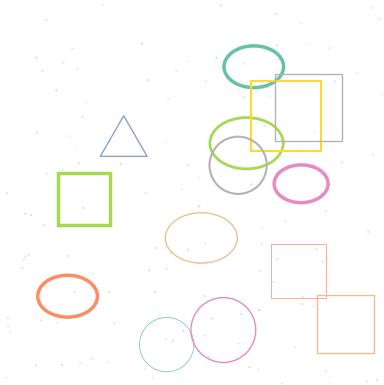[{"shape": "circle", "thickness": 0.5, "radius": 0.35, "center": [0.433, 0.105]}, {"shape": "oval", "thickness": 2.5, "radius": 0.39, "center": [0.659, 0.827]}, {"shape": "oval", "thickness": 2.5, "radius": 0.39, "center": [0.176, 0.231]}, {"shape": "square", "thickness": 0.5, "radius": 0.35, "center": [0.775, 0.297]}, {"shape": "triangle", "thickness": 1, "radius": 0.35, "center": [0.321, 0.629]}, {"shape": "oval", "thickness": 2.5, "radius": 0.35, "center": [0.782, 0.523]}, {"shape": "circle", "thickness": 1, "radius": 0.42, "center": [0.58, 0.143]}, {"shape": "oval", "thickness": 2, "radius": 0.48, "center": [0.64, 0.628]}, {"shape": "square", "thickness": 2.5, "radius": 0.34, "center": [0.219, 0.484]}, {"shape": "square", "thickness": 1.5, "radius": 0.46, "center": [0.743, 0.699]}, {"shape": "oval", "thickness": 1, "radius": 0.47, "center": [0.523, 0.382]}, {"shape": "square", "thickness": 1, "radius": 0.37, "center": [0.897, 0.159]}, {"shape": "circle", "thickness": 1.5, "radius": 0.37, "center": [0.618, 0.571]}, {"shape": "square", "thickness": 1, "radius": 0.43, "center": [0.802, 0.721]}]